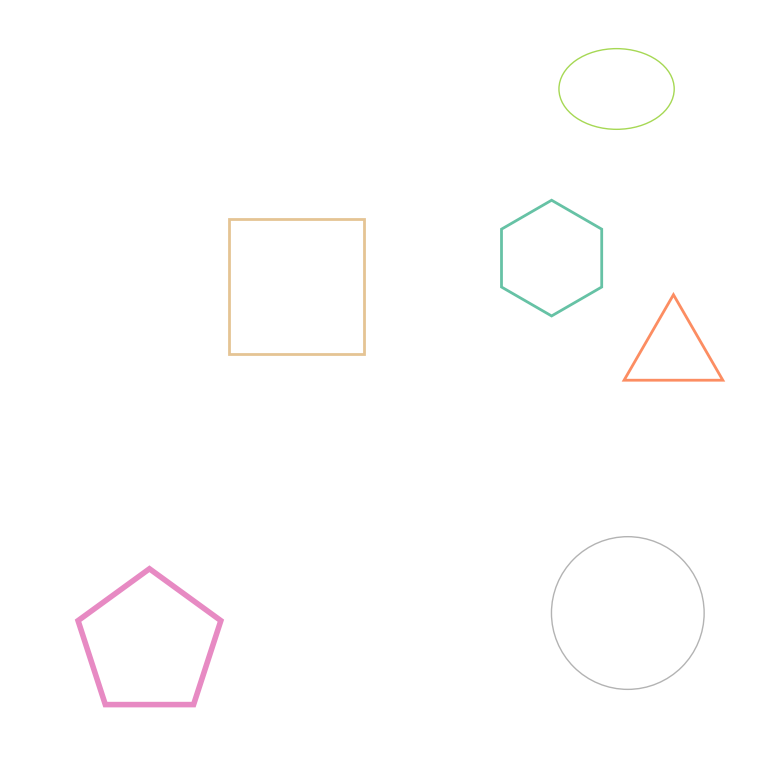[{"shape": "hexagon", "thickness": 1, "radius": 0.38, "center": [0.716, 0.665]}, {"shape": "triangle", "thickness": 1, "radius": 0.37, "center": [0.875, 0.543]}, {"shape": "pentagon", "thickness": 2, "radius": 0.49, "center": [0.194, 0.164]}, {"shape": "oval", "thickness": 0.5, "radius": 0.37, "center": [0.801, 0.884]}, {"shape": "square", "thickness": 1, "radius": 0.44, "center": [0.385, 0.628]}, {"shape": "circle", "thickness": 0.5, "radius": 0.5, "center": [0.815, 0.204]}]